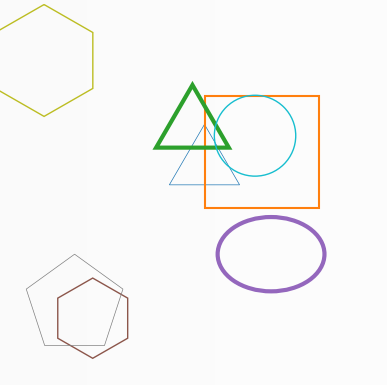[{"shape": "triangle", "thickness": 0.5, "radius": 0.52, "center": [0.528, 0.572]}, {"shape": "square", "thickness": 1.5, "radius": 0.73, "center": [0.676, 0.605]}, {"shape": "triangle", "thickness": 3, "radius": 0.54, "center": [0.497, 0.671]}, {"shape": "oval", "thickness": 3, "radius": 0.69, "center": [0.699, 0.34]}, {"shape": "hexagon", "thickness": 1, "radius": 0.52, "center": [0.239, 0.174]}, {"shape": "pentagon", "thickness": 0.5, "radius": 0.66, "center": [0.192, 0.209]}, {"shape": "hexagon", "thickness": 1, "radius": 0.73, "center": [0.114, 0.843]}, {"shape": "circle", "thickness": 1, "radius": 0.53, "center": [0.658, 0.647]}]